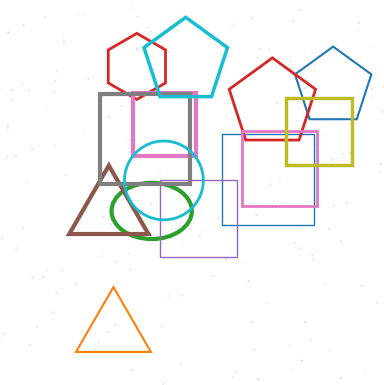[{"shape": "pentagon", "thickness": 1.5, "radius": 0.52, "center": [0.865, 0.775]}, {"shape": "square", "thickness": 1, "radius": 0.6, "center": [0.696, 0.534]}, {"shape": "triangle", "thickness": 1.5, "radius": 0.56, "center": [0.295, 0.142]}, {"shape": "oval", "thickness": 3, "radius": 0.52, "center": [0.394, 0.452]}, {"shape": "hexagon", "thickness": 2, "radius": 0.43, "center": [0.356, 0.828]}, {"shape": "pentagon", "thickness": 2, "radius": 0.59, "center": [0.707, 0.732]}, {"shape": "square", "thickness": 1, "radius": 0.5, "center": [0.516, 0.433]}, {"shape": "triangle", "thickness": 3, "radius": 0.59, "center": [0.283, 0.452]}, {"shape": "square", "thickness": 2, "radius": 0.49, "center": [0.727, 0.563]}, {"shape": "square", "thickness": 3, "radius": 0.41, "center": [0.426, 0.676]}, {"shape": "square", "thickness": 3, "radius": 0.58, "center": [0.377, 0.639]}, {"shape": "square", "thickness": 2.5, "radius": 0.43, "center": [0.829, 0.658]}, {"shape": "pentagon", "thickness": 2.5, "radius": 0.57, "center": [0.482, 0.841]}, {"shape": "circle", "thickness": 2, "radius": 0.51, "center": [0.426, 0.531]}]